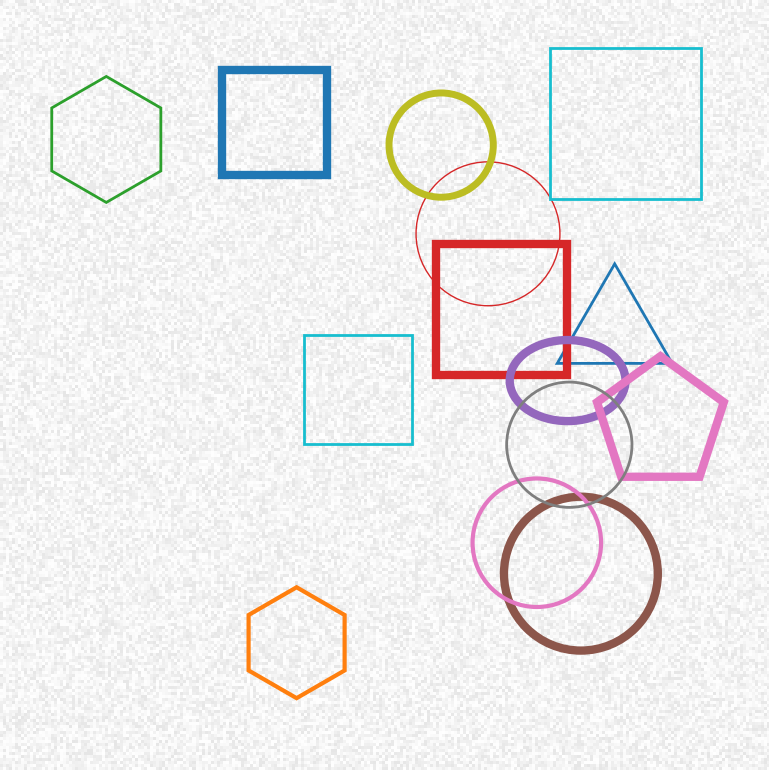[{"shape": "triangle", "thickness": 1, "radius": 0.43, "center": [0.798, 0.571]}, {"shape": "square", "thickness": 3, "radius": 0.34, "center": [0.356, 0.841]}, {"shape": "hexagon", "thickness": 1.5, "radius": 0.36, "center": [0.385, 0.165]}, {"shape": "hexagon", "thickness": 1, "radius": 0.41, "center": [0.138, 0.819]}, {"shape": "circle", "thickness": 0.5, "radius": 0.47, "center": [0.634, 0.696]}, {"shape": "square", "thickness": 3, "radius": 0.43, "center": [0.651, 0.598]}, {"shape": "oval", "thickness": 3, "radius": 0.38, "center": [0.737, 0.506]}, {"shape": "circle", "thickness": 3, "radius": 0.5, "center": [0.754, 0.255]}, {"shape": "pentagon", "thickness": 3, "radius": 0.43, "center": [0.858, 0.451]}, {"shape": "circle", "thickness": 1.5, "radius": 0.42, "center": [0.697, 0.295]}, {"shape": "circle", "thickness": 1, "radius": 0.41, "center": [0.739, 0.422]}, {"shape": "circle", "thickness": 2.5, "radius": 0.34, "center": [0.573, 0.812]}, {"shape": "square", "thickness": 1, "radius": 0.49, "center": [0.812, 0.84]}, {"shape": "square", "thickness": 1, "radius": 0.35, "center": [0.465, 0.494]}]